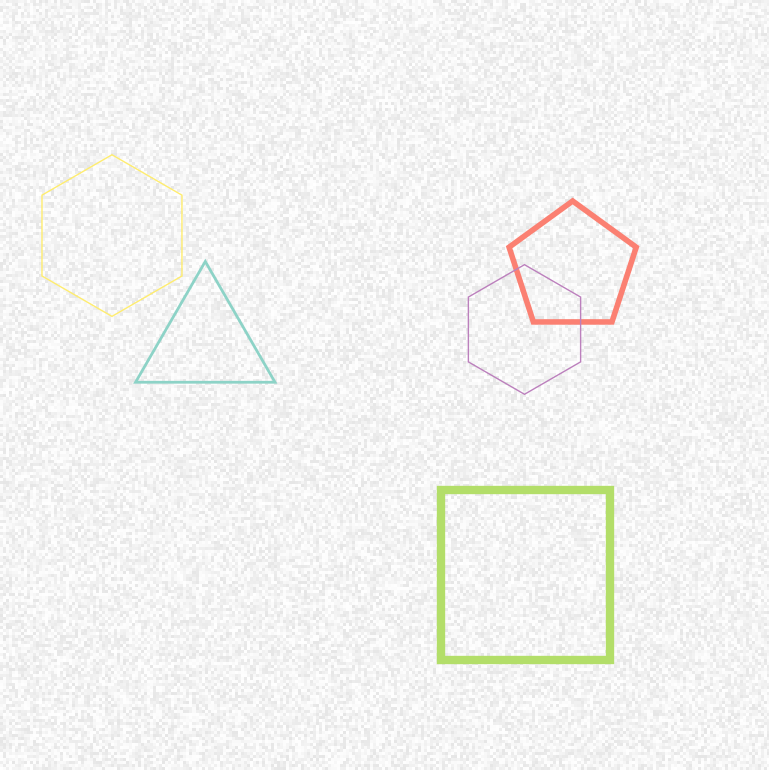[{"shape": "triangle", "thickness": 1, "radius": 0.52, "center": [0.267, 0.556]}, {"shape": "pentagon", "thickness": 2, "radius": 0.43, "center": [0.744, 0.652]}, {"shape": "square", "thickness": 3, "radius": 0.55, "center": [0.682, 0.253]}, {"shape": "hexagon", "thickness": 0.5, "radius": 0.42, "center": [0.681, 0.572]}, {"shape": "hexagon", "thickness": 0.5, "radius": 0.52, "center": [0.145, 0.694]}]